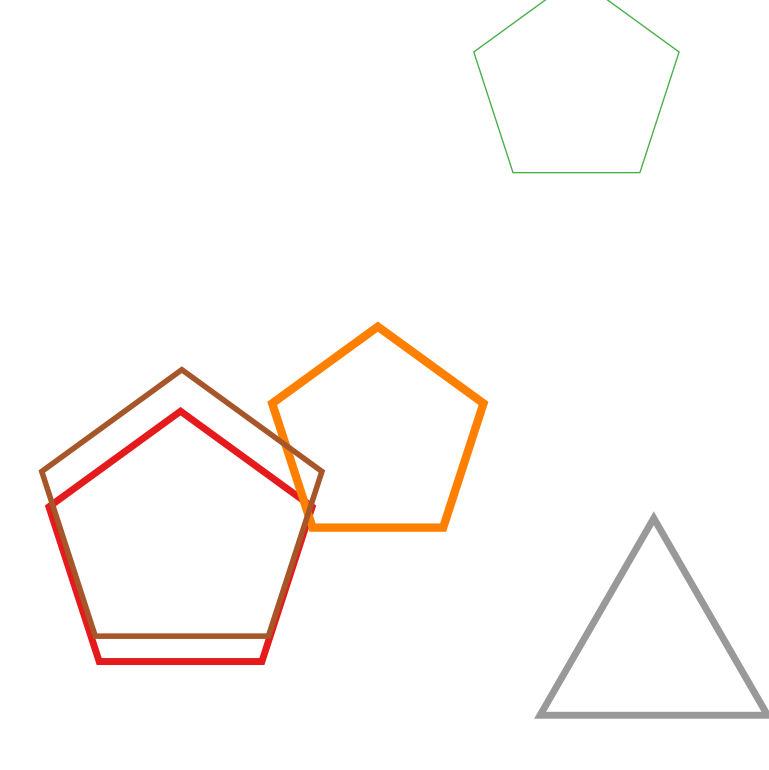[{"shape": "pentagon", "thickness": 2.5, "radius": 0.9, "center": [0.234, 0.286]}, {"shape": "pentagon", "thickness": 0.5, "radius": 0.7, "center": [0.749, 0.889]}, {"shape": "pentagon", "thickness": 3, "radius": 0.72, "center": [0.491, 0.432]}, {"shape": "pentagon", "thickness": 2, "radius": 0.96, "center": [0.236, 0.329]}, {"shape": "triangle", "thickness": 2.5, "radius": 0.85, "center": [0.849, 0.156]}]